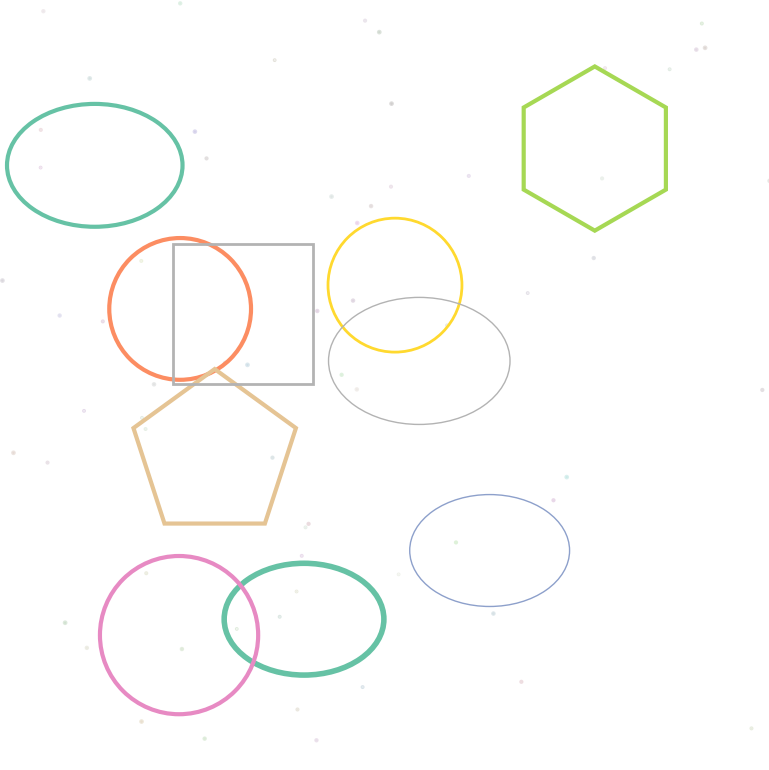[{"shape": "oval", "thickness": 2, "radius": 0.52, "center": [0.395, 0.196]}, {"shape": "oval", "thickness": 1.5, "radius": 0.57, "center": [0.123, 0.785]}, {"shape": "circle", "thickness": 1.5, "radius": 0.46, "center": [0.234, 0.599]}, {"shape": "oval", "thickness": 0.5, "radius": 0.52, "center": [0.636, 0.285]}, {"shape": "circle", "thickness": 1.5, "radius": 0.51, "center": [0.233, 0.175]}, {"shape": "hexagon", "thickness": 1.5, "radius": 0.53, "center": [0.772, 0.807]}, {"shape": "circle", "thickness": 1, "radius": 0.43, "center": [0.513, 0.63]}, {"shape": "pentagon", "thickness": 1.5, "radius": 0.55, "center": [0.279, 0.41]}, {"shape": "oval", "thickness": 0.5, "radius": 0.59, "center": [0.545, 0.531]}, {"shape": "square", "thickness": 1, "radius": 0.45, "center": [0.316, 0.592]}]